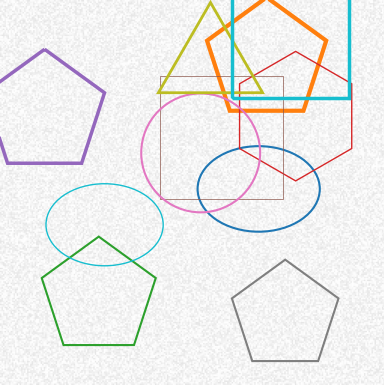[{"shape": "oval", "thickness": 1.5, "radius": 0.79, "center": [0.672, 0.509]}, {"shape": "pentagon", "thickness": 3, "radius": 0.81, "center": [0.693, 0.844]}, {"shape": "pentagon", "thickness": 1.5, "radius": 0.78, "center": [0.256, 0.23]}, {"shape": "hexagon", "thickness": 1, "radius": 0.84, "center": [0.768, 0.698]}, {"shape": "pentagon", "thickness": 2.5, "radius": 0.82, "center": [0.116, 0.708]}, {"shape": "square", "thickness": 0.5, "radius": 0.8, "center": [0.575, 0.643]}, {"shape": "circle", "thickness": 1.5, "radius": 0.77, "center": [0.521, 0.603]}, {"shape": "pentagon", "thickness": 1.5, "radius": 0.73, "center": [0.741, 0.18]}, {"shape": "triangle", "thickness": 2, "radius": 0.78, "center": [0.547, 0.837]}, {"shape": "square", "thickness": 2.5, "radius": 0.76, "center": [0.753, 0.898]}, {"shape": "oval", "thickness": 1, "radius": 0.76, "center": [0.272, 0.416]}]